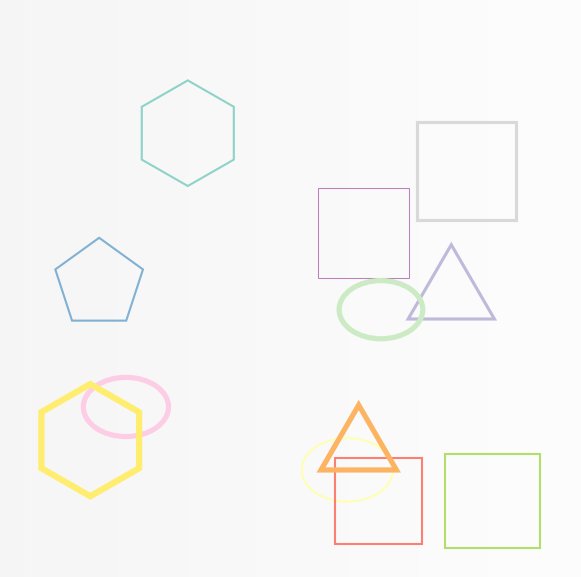[{"shape": "hexagon", "thickness": 1, "radius": 0.46, "center": [0.323, 0.768]}, {"shape": "oval", "thickness": 1, "radius": 0.39, "center": [0.598, 0.185]}, {"shape": "triangle", "thickness": 1.5, "radius": 0.43, "center": [0.776, 0.49]}, {"shape": "square", "thickness": 1, "radius": 0.37, "center": [0.652, 0.131]}, {"shape": "pentagon", "thickness": 1, "radius": 0.4, "center": [0.171, 0.508]}, {"shape": "triangle", "thickness": 2.5, "radius": 0.37, "center": [0.617, 0.223]}, {"shape": "square", "thickness": 1, "radius": 0.41, "center": [0.847, 0.132]}, {"shape": "oval", "thickness": 2.5, "radius": 0.37, "center": [0.217, 0.294]}, {"shape": "square", "thickness": 1.5, "radius": 0.43, "center": [0.802, 0.703]}, {"shape": "square", "thickness": 0.5, "radius": 0.39, "center": [0.626, 0.596]}, {"shape": "oval", "thickness": 2.5, "radius": 0.36, "center": [0.655, 0.463]}, {"shape": "hexagon", "thickness": 3, "radius": 0.49, "center": [0.155, 0.237]}]